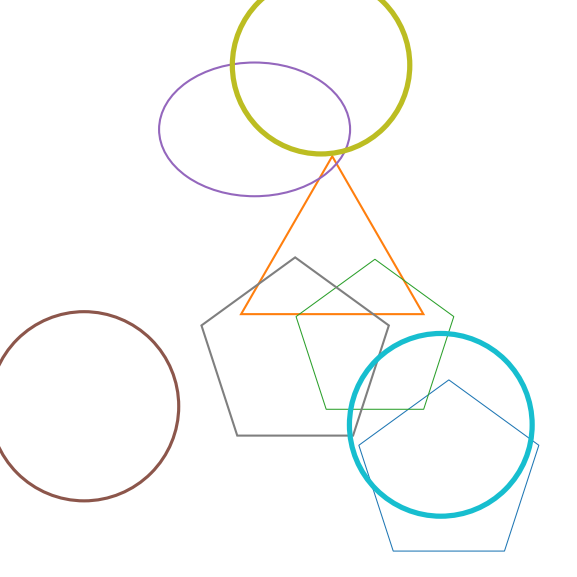[{"shape": "pentagon", "thickness": 0.5, "radius": 0.82, "center": [0.777, 0.177]}, {"shape": "triangle", "thickness": 1, "radius": 0.91, "center": [0.575, 0.546]}, {"shape": "pentagon", "thickness": 0.5, "radius": 0.72, "center": [0.649, 0.407]}, {"shape": "oval", "thickness": 1, "radius": 0.83, "center": [0.441, 0.775]}, {"shape": "circle", "thickness": 1.5, "radius": 0.82, "center": [0.146, 0.296]}, {"shape": "pentagon", "thickness": 1, "radius": 0.85, "center": [0.511, 0.383]}, {"shape": "circle", "thickness": 2.5, "radius": 0.77, "center": [0.556, 0.886]}, {"shape": "circle", "thickness": 2.5, "radius": 0.79, "center": [0.763, 0.263]}]